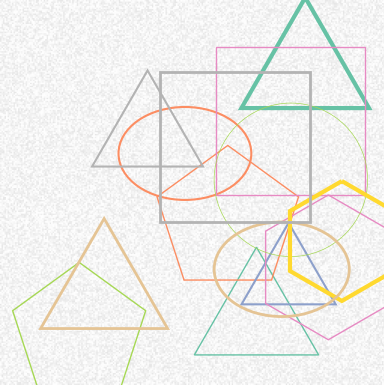[{"shape": "triangle", "thickness": 3, "radius": 0.96, "center": [0.793, 0.815]}, {"shape": "triangle", "thickness": 1, "radius": 0.93, "center": [0.666, 0.171]}, {"shape": "pentagon", "thickness": 1, "radius": 0.97, "center": [0.592, 0.429]}, {"shape": "oval", "thickness": 1.5, "radius": 0.86, "center": [0.48, 0.601]}, {"shape": "triangle", "thickness": 1.5, "radius": 0.71, "center": [0.75, 0.28]}, {"shape": "hexagon", "thickness": 1, "radius": 0.94, "center": [0.853, 0.306]}, {"shape": "square", "thickness": 1, "radius": 0.96, "center": [0.755, 0.685]}, {"shape": "circle", "thickness": 0.5, "radius": 1.0, "center": [0.756, 0.533]}, {"shape": "pentagon", "thickness": 1, "radius": 0.91, "center": [0.206, 0.137]}, {"shape": "hexagon", "thickness": 3, "radius": 0.78, "center": [0.888, 0.374]}, {"shape": "oval", "thickness": 2, "radius": 0.88, "center": [0.732, 0.301]}, {"shape": "triangle", "thickness": 2, "radius": 0.95, "center": [0.27, 0.242]}, {"shape": "triangle", "thickness": 1.5, "radius": 0.83, "center": [0.383, 0.651]}, {"shape": "square", "thickness": 2, "radius": 0.97, "center": [0.611, 0.618]}]